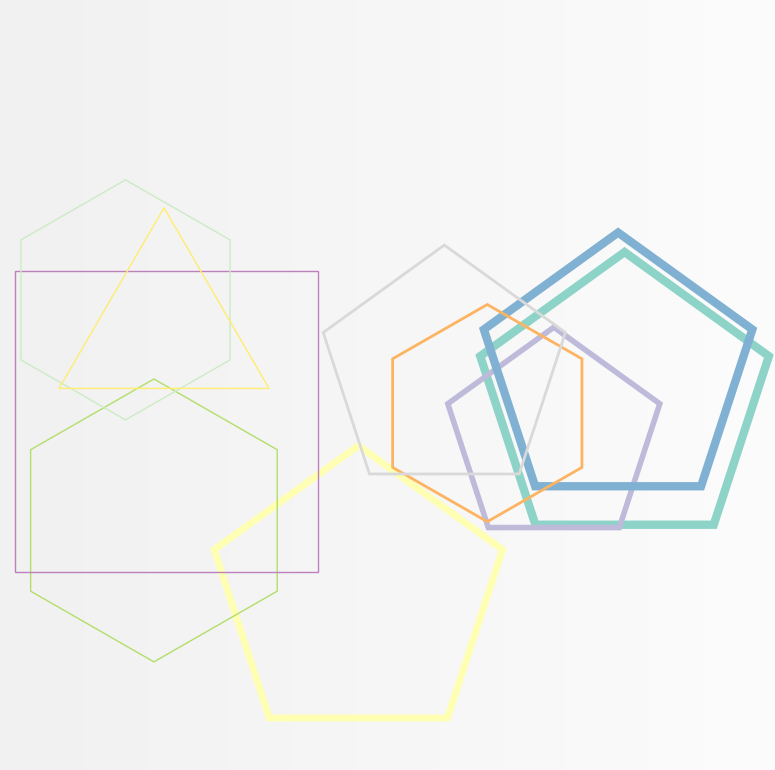[{"shape": "pentagon", "thickness": 3, "radius": 0.98, "center": [0.806, 0.477]}, {"shape": "pentagon", "thickness": 2.5, "radius": 0.98, "center": [0.462, 0.226]}, {"shape": "pentagon", "thickness": 2, "radius": 0.72, "center": [0.715, 0.431]}, {"shape": "pentagon", "thickness": 3, "radius": 0.91, "center": [0.798, 0.516]}, {"shape": "hexagon", "thickness": 1, "radius": 0.71, "center": [0.629, 0.464]}, {"shape": "hexagon", "thickness": 0.5, "radius": 0.92, "center": [0.199, 0.324]}, {"shape": "pentagon", "thickness": 1, "radius": 0.82, "center": [0.573, 0.517]}, {"shape": "square", "thickness": 0.5, "radius": 0.98, "center": [0.215, 0.453]}, {"shape": "hexagon", "thickness": 0.5, "radius": 0.78, "center": [0.162, 0.611]}, {"shape": "triangle", "thickness": 0.5, "radius": 0.78, "center": [0.212, 0.574]}]